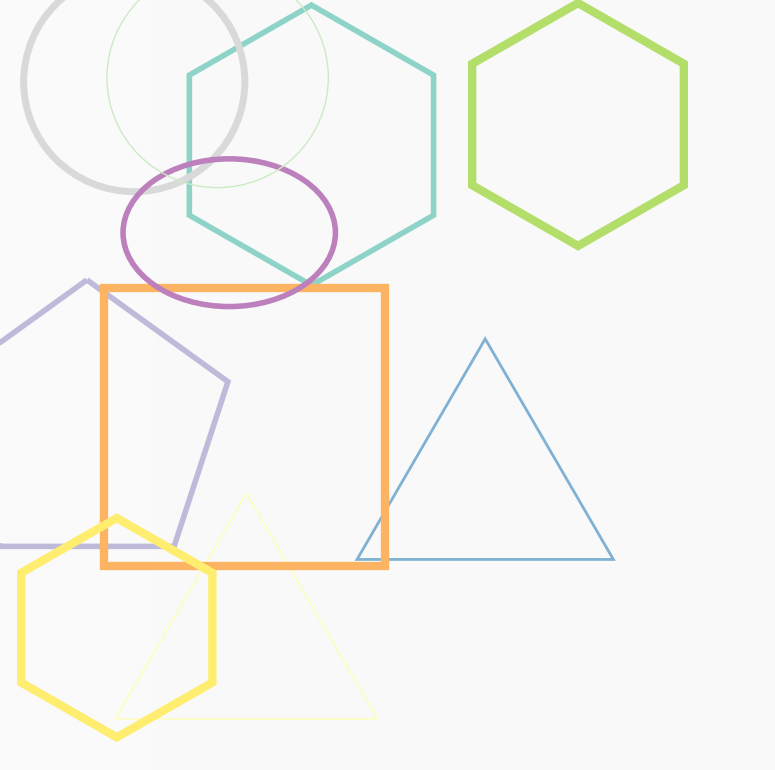[{"shape": "hexagon", "thickness": 2, "radius": 0.91, "center": [0.402, 0.811]}, {"shape": "triangle", "thickness": 0.5, "radius": 0.98, "center": [0.318, 0.164]}, {"shape": "pentagon", "thickness": 2, "radius": 0.96, "center": [0.112, 0.445]}, {"shape": "triangle", "thickness": 1, "radius": 0.95, "center": [0.626, 0.369]}, {"shape": "square", "thickness": 3, "radius": 0.9, "center": [0.316, 0.446]}, {"shape": "hexagon", "thickness": 3, "radius": 0.79, "center": [0.746, 0.838]}, {"shape": "circle", "thickness": 2.5, "radius": 0.71, "center": [0.173, 0.894]}, {"shape": "oval", "thickness": 2, "radius": 0.69, "center": [0.296, 0.698]}, {"shape": "circle", "thickness": 0.5, "radius": 0.71, "center": [0.281, 0.899]}, {"shape": "hexagon", "thickness": 3, "radius": 0.71, "center": [0.151, 0.185]}]